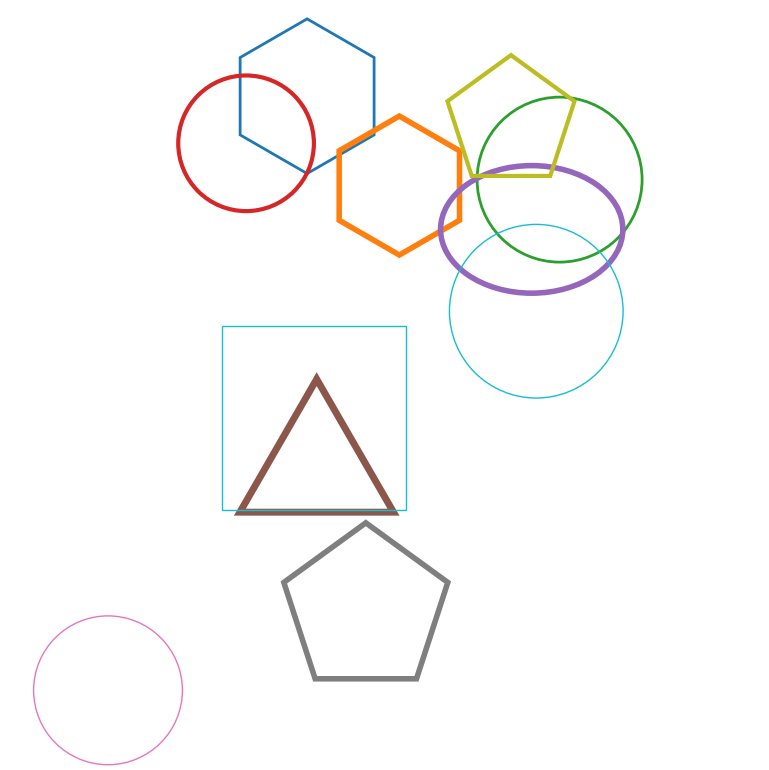[{"shape": "hexagon", "thickness": 1, "radius": 0.5, "center": [0.399, 0.875]}, {"shape": "hexagon", "thickness": 2, "radius": 0.45, "center": [0.519, 0.759]}, {"shape": "circle", "thickness": 1, "radius": 0.54, "center": [0.727, 0.767]}, {"shape": "circle", "thickness": 1.5, "radius": 0.44, "center": [0.32, 0.814]}, {"shape": "oval", "thickness": 2, "radius": 0.59, "center": [0.69, 0.702]}, {"shape": "triangle", "thickness": 2.5, "radius": 0.58, "center": [0.411, 0.392]}, {"shape": "circle", "thickness": 0.5, "radius": 0.48, "center": [0.14, 0.104]}, {"shape": "pentagon", "thickness": 2, "radius": 0.56, "center": [0.475, 0.209]}, {"shape": "pentagon", "thickness": 1.5, "radius": 0.43, "center": [0.664, 0.842]}, {"shape": "circle", "thickness": 0.5, "radius": 0.56, "center": [0.696, 0.596]}, {"shape": "square", "thickness": 0.5, "radius": 0.6, "center": [0.408, 0.457]}]